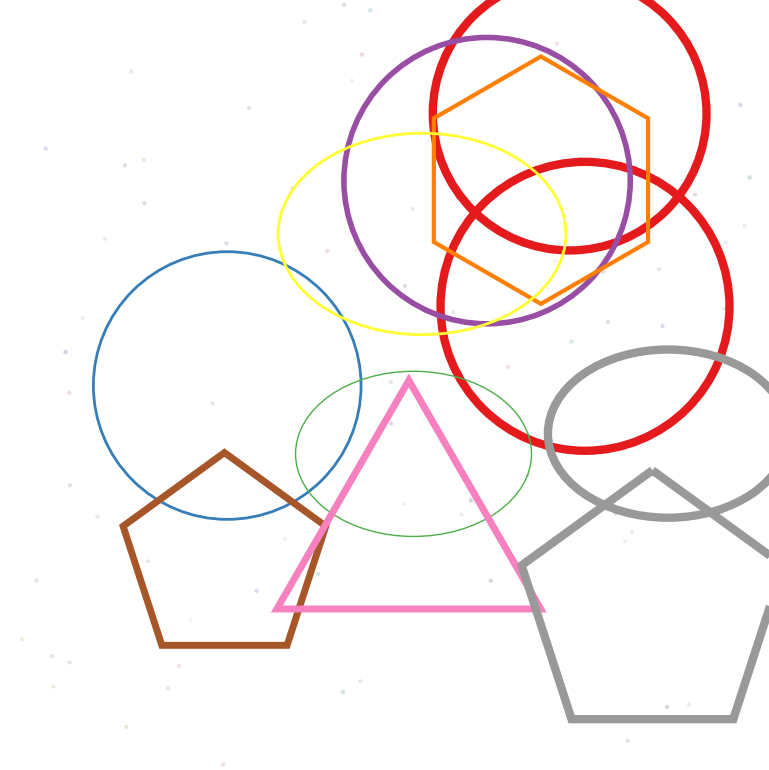[{"shape": "circle", "thickness": 3, "radius": 0.89, "center": [0.74, 0.852]}, {"shape": "circle", "thickness": 3, "radius": 0.94, "center": [0.76, 0.602]}, {"shape": "circle", "thickness": 1, "radius": 0.87, "center": [0.295, 0.499]}, {"shape": "oval", "thickness": 0.5, "radius": 0.77, "center": [0.537, 0.411]}, {"shape": "circle", "thickness": 2, "radius": 0.93, "center": [0.633, 0.765]}, {"shape": "hexagon", "thickness": 1.5, "radius": 0.8, "center": [0.703, 0.766]}, {"shape": "oval", "thickness": 1, "radius": 0.93, "center": [0.548, 0.696]}, {"shape": "pentagon", "thickness": 2.5, "radius": 0.69, "center": [0.291, 0.274]}, {"shape": "triangle", "thickness": 2.5, "radius": 0.99, "center": [0.531, 0.308]}, {"shape": "oval", "thickness": 3, "radius": 0.78, "center": [0.868, 0.437]}, {"shape": "pentagon", "thickness": 3, "radius": 0.89, "center": [0.847, 0.211]}]